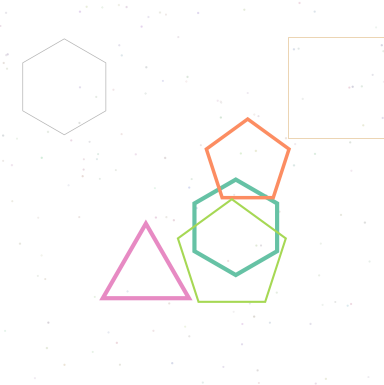[{"shape": "hexagon", "thickness": 3, "radius": 0.62, "center": [0.612, 0.41]}, {"shape": "pentagon", "thickness": 2.5, "radius": 0.56, "center": [0.643, 0.578]}, {"shape": "triangle", "thickness": 3, "radius": 0.65, "center": [0.379, 0.29]}, {"shape": "pentagon", "thickness": 1.5, "radius": 0.74, "center": [0.602, 0.335]}, {"shape": "square", "thickness": 0.5, "radius": 0.66, "center": [0.879, 0.772]}, {"shape": "hexagon", "thickness": 0.5, "radius": 0.62, "center": [0.167, 0.775]}]